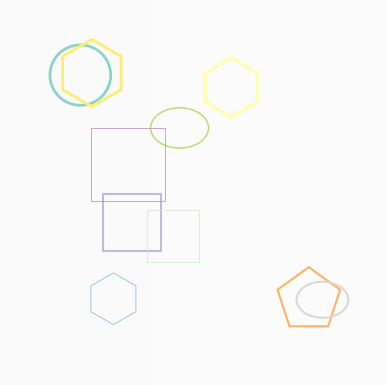[{"shape": "circle", "thickness": 2, "radius": 0.39, "center": [0.207, 0.805]}, {"shape": "hexagon", "thickness": 2.5, "radius": 0.39, "center": [0.596, 0.773]}, {"shape": "square", "thickness": 1.5, "radius": 0.37, "center": [0.34, 0.423]}, {"shape": "hexagon", "thickness": 0.5, "radius": 0.34, "center": [0.293, 0.224]}, {"shape": "pentagon", "thickness": 1.5, "radius": 0.42, "center": [0.797, 0.221]}, {"shape": "oval", "thickness": 1, "radius": 0.37, "center": [0.463, 0.668]}, {"shape": "oval", "thickness": 1.5, "radius": 0.33, "center": [0.832, 0.221]}, {"shape": "square", "thickness": 0.5, "radius": 0.48, "center": [0.33, 0.572]}, {"shape": "square", "thickness": 0.5, "radius": 0.34, "center": [0.446, 0.387]}, {"shape": "hexagon", "thickness": 2, "radius": 0.44, "center": [0.237, 0.81]}]